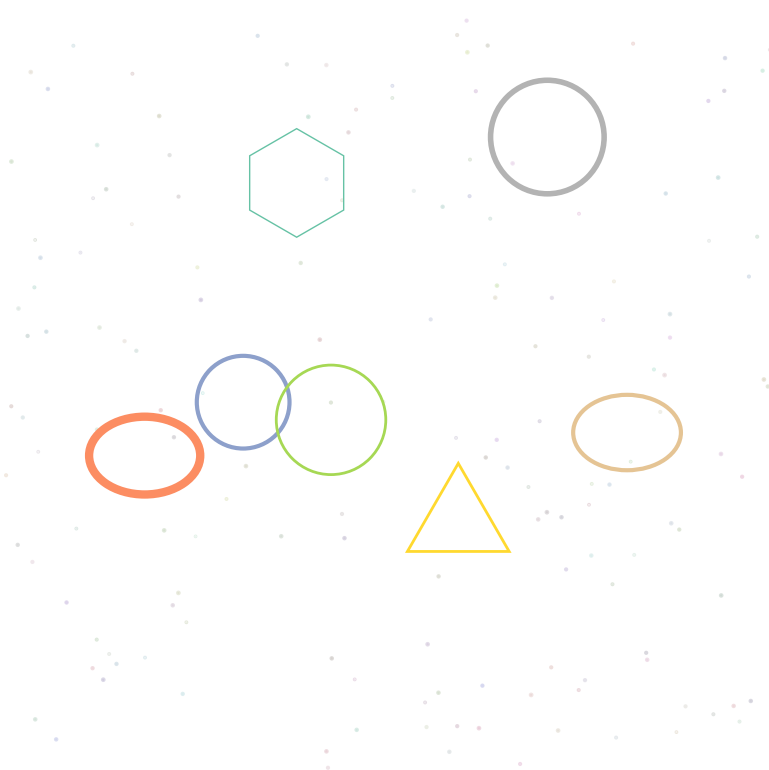[{"shape": "hexagon", "thickness": 0.5, "radius": 0.35, "center": [0.385, 0.762]}, {"shape": "oval", "thickness": 3, "radius": 0.36, "center": [0.188, 0.408]}, {"shape": "circle", "thickness": 1.5, "radius": 0.3, "center": [0.316, 0.478]}, {"shape": "circle", "thickness": 1, "radius": 0.36, "center": [0.43, 0.455]}, {"shape": "triangle", "thickness": 1, "radius": 0.38, "center": [0.595, 0.322]}, {"shape": "oval", "thickness": 1.5, "radius": 0.35, "center": [0.814, 0.438]}, {"shape": "circle", "thickness": 2, "radius": 0.37, "center": [0.711, 0.822]}]